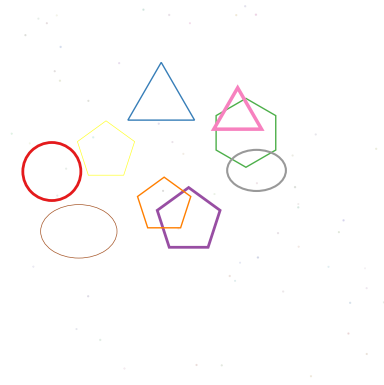[{"shape": "circle", "thickness": 2, "radius": 0.38, "center": [0.135, 0.555]}, {"shape": "triangle", "thickness": 1, "radius": 0.5, "center": [0.419, 0.738]}, {"shape": "hexagon", "thickness": 1, "radius": 0.45, "center": [0.639, 0.655]}, {"shape": "pentagon", "thickness": 2, "radius": 0.43, "center": [0.49, 0.427]}, {"shape": "pentagon", "thickness": 1, "radius": 0.36, "center": [0.426, 0.467]}, {"shape": "pentagon", "thickness": 0.5, "radius": 0.39, "center": [0.275, 0.608]}, {"shape": "oval", "thickness": 0.5, "radius": 0.5, "center": [0.205, 0.399]}, {"shape": "triangle", "thickness": 2.5, "radius": 0.36, "center": [0.617, 0.7]}, {"shape": "oval", "thickness": 1.5, "radius": 0.38, "center": [0.666, 0.557]}]